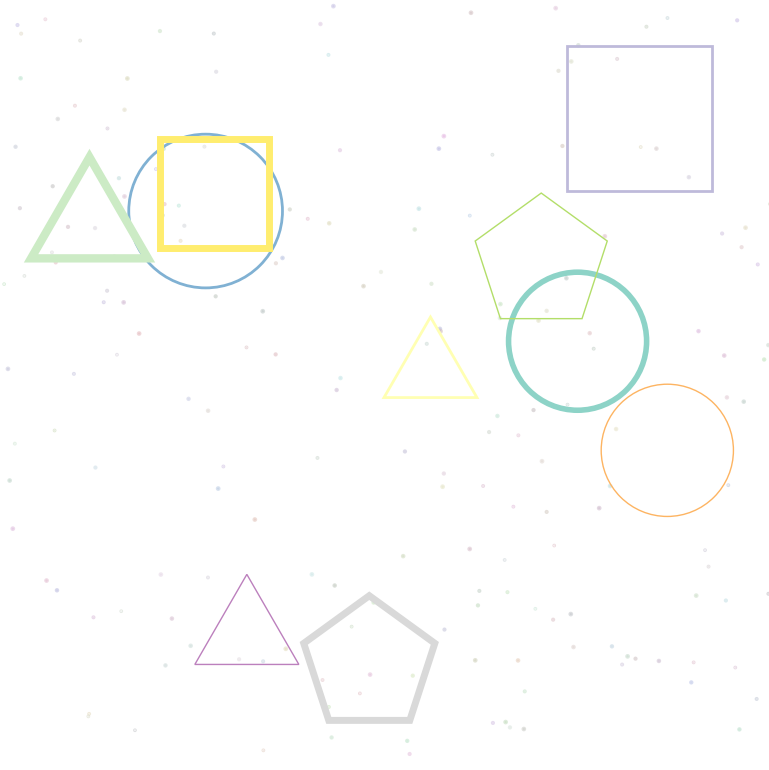[{"shape": "circle", "thickness": 2, "radius": 0.45, "center": [0.75, 0.557]}, {"shape": "triangle", "thickness": 1, "radius": 0.35, "center": [0.559, 0.519]}, {"shape": "square", "thickness": 1, "radius": 0.47, "center": [0.831, 0.846]}, {"shape": "circle", "thickness": 1, "radius": 0.5, "center": [0.267, 0.726]}, {"shape": "circle", "thickness": 0.5, "radius": 0.43, "center": [0.867, 0.415]}, {"shape": "pentagon", "thickness": 0.5, "radius": 0.45, "center": [0.703, 0.659]}, {"shape": "pentagon", "thickness": 2.5, "radius": 0.45, "center": [0.48, 0.137]}, {"shape": "triangle", "thickness": 0.5, "radius": 0.39, "center": [0.321, 0.176]}, {"shape": "triangle", "thickness": 3, "radius": 0.44, "center": [0.116, 0.708]}, {"shape": "square", "thickness": 2.5, "radius": 0.35, "center": [0.279, 0.749]}]